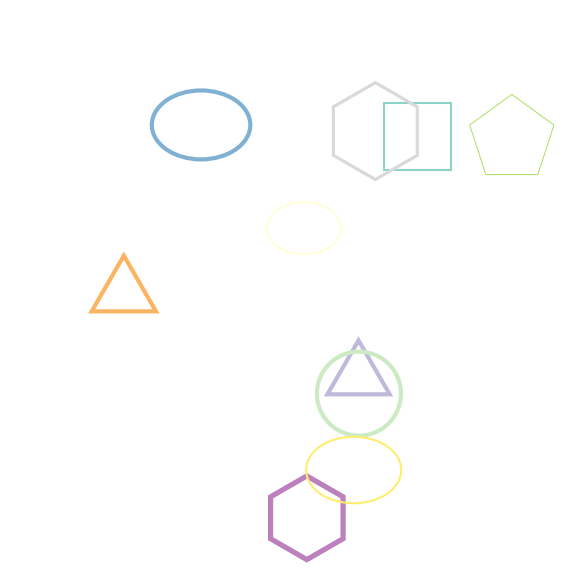[{"shape": "square", "thickness": 1, "radius": 0.29, "center": [0.722, 0.763]}, {"shape": "oval", "thickness": 0.5, "radius": 0.32, "center": [0.526, 0.604]}, {"shape": "triangle", "thickness": 2, "radius": 0.31, "center": [0.621, 0.347]}, {"shape": "oval", "thickness": 2, "radius": 0.43, "center": [0.348, 0.783]}, {"shape": "triangle", "thickness": 2, "radius": 0.32, "center": [0.214, 0.492]}, {"shape": "pentagon", "thickness": 0.5, "radius": 0.38, "center": [0.886, 0.759]}, {"shape": "hexagon", "thickness": 1.5, "radius": 0.42, "center": [0.65, 0.772]}, {"shape": "hexagon", "thickness": 2.5, "radius": 0.36, "center": [0.531, 0.103]}, {"shape": "circle", "thickness": 2, "radius": 0.36, "center": [0.622, 0.317]}, {"shape": "oval", "thickness": 1, "radius": 0.41, "center": [0.612, 0.185]}]